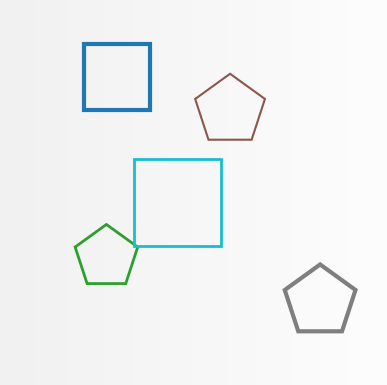[{"shape": "square", "thickness": 3, "radius": 0.43, "center": [0.303, 0.801]}, {"shape": "pentagon", "thickness": 2, "radius": 0.42, "center": [0.275, 0.332]}, {"shape": "pentagon", "thickness": 1.5, "radius": 0.47, "center": [0.594, 0.714]}, {"shape": "pentagon", "thickness": 3, "radius": 0.48, "center": [0.826, 0.217]}, {"shape": "square", "thickness": 2, "radius": 0.57, "center": [0.458, 0.473]}]